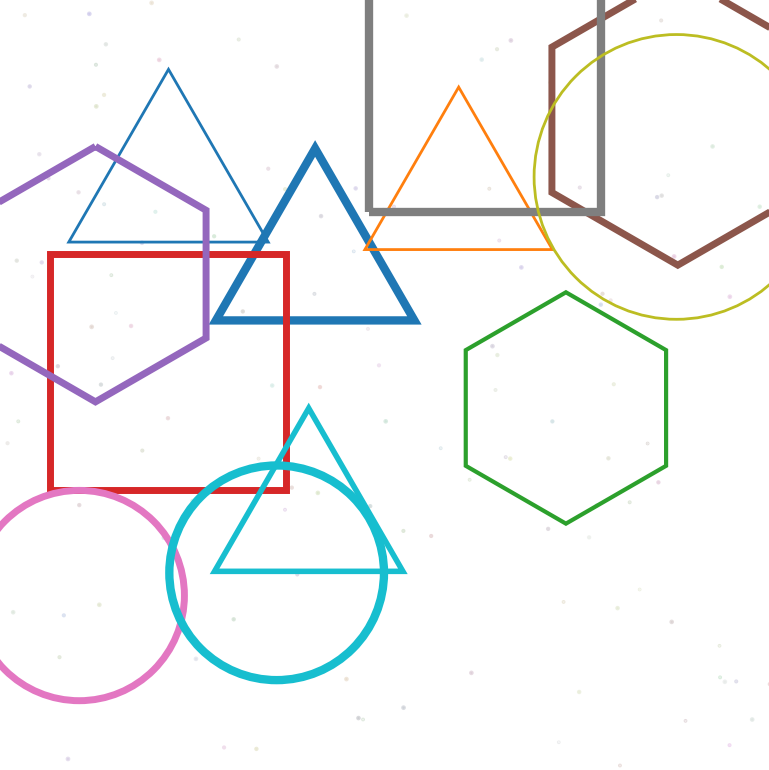[{"shape": "triangle", "thickness": 3, "radius": 0.74, "center": [0.409, 0.658]}, {"shape": "triangle", "thickness": 1, "radius": 0.75, "center": [0.219, 0.76]}, {"shape": "triangle", "thickness": 1, "radius": 0.7, "center": [0.596, 0.746]}, {"shape": "hexagon", "thickness": 1.5, "radius": 0.75, "center": [0.735, 0.47]}, {"shape": "square", "thickness": 2.5, "radius": 0.77, "center": [0.218, 0.517]}, {"shape": "hexagon", "thickness": 2.5, "radius": 0.83, "center": [0.124, 0.644]}, {"shape": "hexagon", "thickness": 2.5, "radius": 0.94, "center": [0.88, 0.844]}, {"shape": "circle", "thickness": 2.5, "radius": 0.68, "center": [0.103, 0.227]}, {"shape": "square", "thickness": 3, "radius": 0.75, "center": [0.63, 0.876]}, {"shape": "circle", "thickness": 1, "radius": 0.92, "center": [0.879, 0.77]}, {"shape": "circle", "thickness": 3, "radius": 0.7, "center": [0.359, 0.256]}, {"shape": "triangle", "thickness": 2, "radius": 0.71, "center": [0.401, 0.329]}]